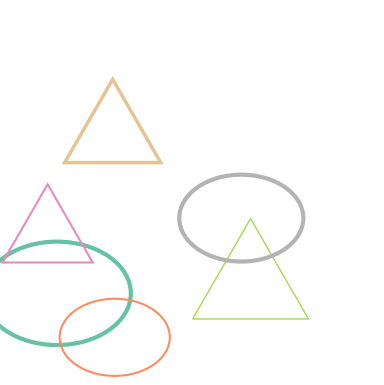[{"shape": "oval", "thickness": 3, "radius": 0.96, "center": [0.148, 0.238]}, {"shape": "oval", "thickness": 1.5, "radius": 0.72, "center": [0.298, 0.124]}, {"shape": "triangle", "thickness": 1.5, "radius": 0.68, "center": [0.124, 0.386]}, {"shape": "triangle", "thickness": 1, "radius": 0.87, "center": [0.651, 0.258]}, {"shape": "triangle", "thickness": 2.5, "radius": 0.72, "center": [0.293, 0.65]}, {"shape": "oval", "thickness": 3, "radius": 0.81, "center": [0.627, 0.434]}]